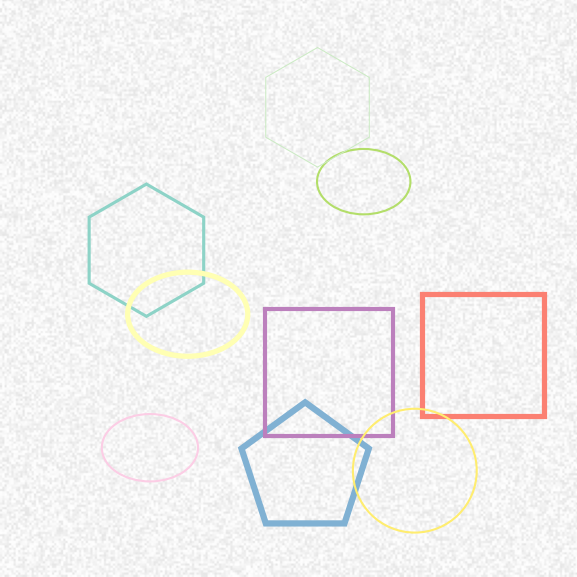[{"shape": "hexagon", "thickness": 1.5, "radius": 0.57, "center": [0.254, 0.566]}, {"shape": "oval", "thickness": 2.5, "radius": 0.52, "center": [0.325, 0.455]}, {"shape": "square", "thickness": 2.5, "radius": 0.53, "center": [0.837, 0.385]}, {"shape": "pentagon", "thickness": 3, "radius": 0.58, "center": [0.528, 0.187]}, {"shape": "oval", "thickness": 1, "radius": 0.4, "center": [0.63, 0.685]}, {"shape": "oval", "thickness": 1, "radius": 0.42, "center": [0.26, 0.224]}, {"shape": "square", "thickness": 2, "radius": 0.55, "center": [0.57, 0.354]}, {"shape": "hexagon", "thickness": 0.5, "radius": 0.52, "center": [0.55, 0.813]}, {"shape": "circle", "thickness": 1, "radius": 0.54, "center": [0.718, 0.184]}]